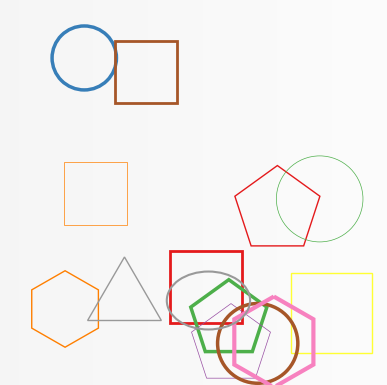[{"shape": "pentagon", "thickness": 1, "radius": 0.58, "center": [0.716, 0.455]}, {"shape": "square", "thickness": 2, "radius": 0.47, "center": [0.532, 0.255]}, {"shape": "circle", "thickness": 2.5, "radius": 0.42, "center": [0.217, 0.849]}, {"shape": "pentagon", "thickness": 2.5, "radius": 0.52, "center": [0.59, 0.17]}, {"shape": "circle", "thickness": 0.5, "radius": 0.56, "center": [0.825, 0.483]}, {"shape": "pentagon", "thickness": 0.5, "radius": 0.54, "center": [0.596, 0.104]}, {"shape": "square", "thickness": 0.5, "radius": 0.41, "center": [0.247, 0.497]}, {"shape": "hexagon", "thickness": 1, "radius": 0.5, "center": [0.168, 0.197]}, {"shape": "square", "thickness": 1, "radius": 0.52, "center": [0.855, 0.187]}, {"shape": "square", "thickness": 2, "radius": 0.4, "center": [0.377, 0.813]}, {"shape": "circle", "thickness": 2.5, "radius": 0.52, "center": [0.665, 0.108]}, {"shape": "hexagon", "thickness": 3, "radius": 0.59, "center": [0.707, 0.112]}, {"shape": "triangle", "thickness": 1, "radius": 0.55, "center": [0.321, 0.222]}, {"shape": "oval", "thickness": 1.5, "radius": 0.54, "center": [0.538, 0.219]}]